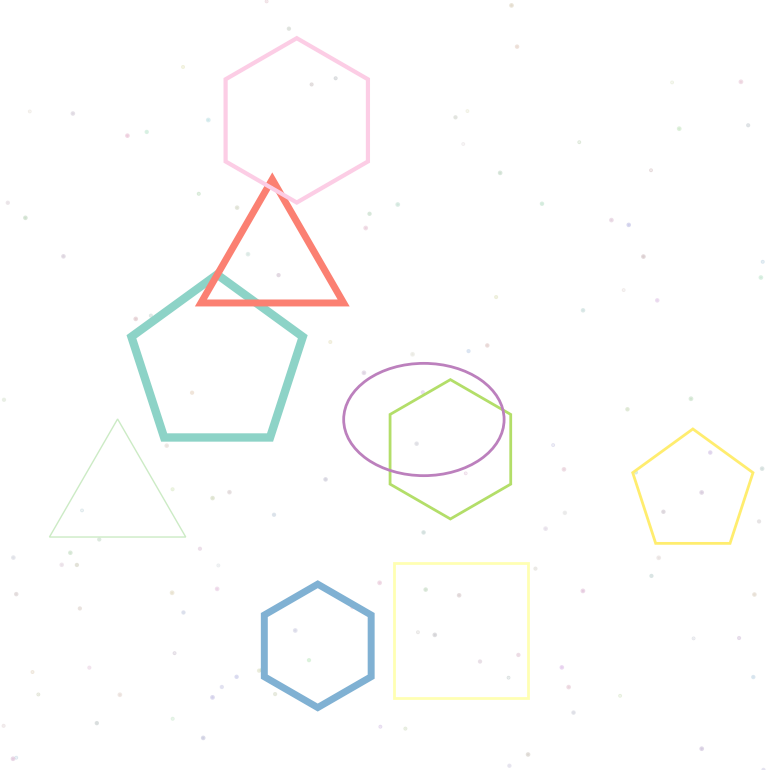[{"shape": "pentagon", "thickness": 3, "radius": 0.58, "center": [0.282, 0.526]}, {"shape": "square", "thickness": 1, "radius": 0.44, "center": [0.599, 0.181]}, {"shape": "triangle", "thickness": 2.5, "radius": 0.54, "center": [0.354, 0.66]}, {"shape": "hexagon", "thickness": 2.5, "radius": 0.4, "center": [0.413, 0.161]}, {"shape": "hexagon", "thickness": 1, "radius": 0.45, "center": [0.585, 0.417]}, {"shape": "hexagon", "thickness": 1.5, "radius": 0.53, "center": [0.385, 0.844]}, {"shape": "oval", "thickness": 1, "radius": 0.52, "center": [0.551, 0.455]}, {"shape": "triangle", "thickness": 0.5, "radius": 0.51, "center": [0.153, 0.354]}, {"shape": "pentagon", "thickness": 1, "radius": 0.41, "center": [0.9, 0.361]}]